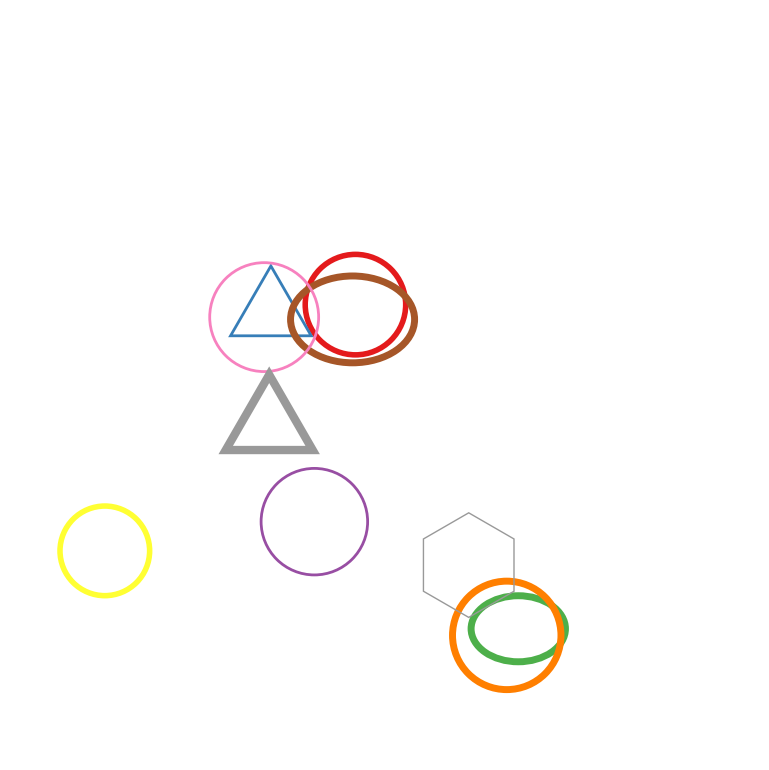[{"shape": "circle", "thickness": 2, "radius": 0.33, "center": [0.462, 0.604]}, {"shape": "triangle", "thickness": 1, "radius": 0.3, "center": [0.352, 0.594]}, {"shape": "oval", "thickness": 2.5, "radius": 0.31, "center": [0.673, 0.183]}, {"shape": "circle", "thickness": 1, "radius": 0.35, "center": [0.408, 0.323]}, {"shape": "circle", "thickness": 2.5, "radius": 0.35, "center": [0.658, 0.175]}, {"shape": "circle", "thickness": 2, "radius": 0.29, "center": [0.136, 0.285]}, {"shape": "oval", "thickness": 2.5, "radius": 0.4, "center": [0.458, 0.585]}, {"shape": "circle", "thickness": 1, "radius": 0.35, "center": [0.343, 0.588]}, {"shape": "triangle", "thickness": 3, "radius": 0.33, "center": [0.35, 0.448]}, {"shape": "hexagon", "thickness": 0.5, "radius": 0.34, "center": [0.609, 0.266]}]